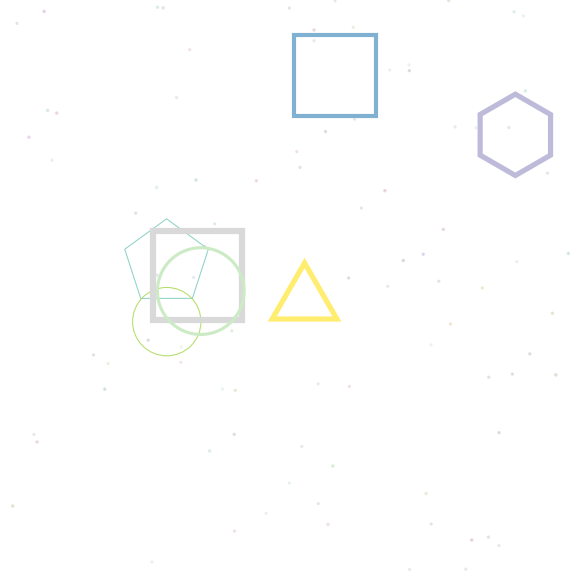[{"shape": "pentagon", "thickness": 0.5, "radius": 0.38, "center": [0.288, 0.544]}, {"shape": "hexagon", "thickness": 2.5, "radius": 0.35, "center": [0.892, 0.766]}, {"shape": "square", "thickness": 2, "radius": 0.35, "center": [0.58, 0.868]}, {"shape": "circle", "thickness": 0.5, "radius": 0.3, "center": [0.289, 0.442]}, {"shape": "square", "thickness": 3, "radius": 0.39, "center": [0.341, 0.522]}, {"shape": "circle", "thickness": 1.5, "radius": 0.38, "center": [0.348, 0.495]}, {"shape": "triangle", "thickness": 2.5, "radius": 0.32, "center": [0.527, 0.479]}]